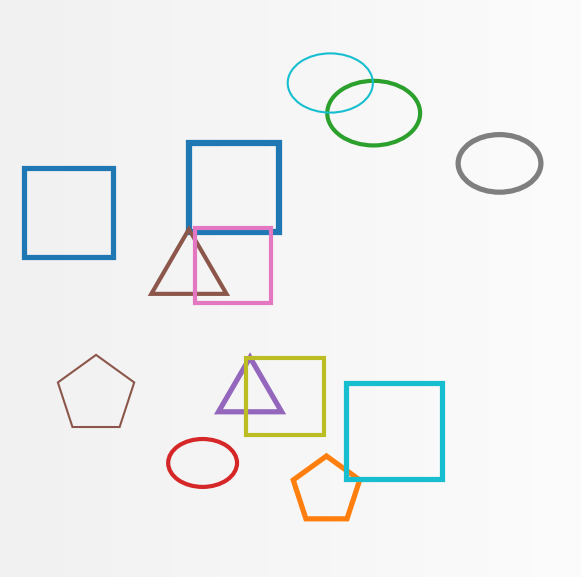[{"shape": "square", "thickness": 2.5, "radius": 0.38, "center": [0.118, 0.631]}, {"shape": "square", "thickness": 3, "radius": 0.39, "center": [0.402, 0.675]}, {"shape": "pentagon", "thickness": 2.5, "radius": 0.3, "center": [0.562, 0.149]}, {"shape": "oval", "thickness": 2, "radius": 0.4, "center": [0.643, 0.803]}, {"shape": "oval", "thickness": 2, "radius": 0.3, "center": [0.349, 0.197]}, {"shape": "triangle", "thickness": 2.5, "radius": 0.31, "center": [0.43, 0.317]}, {"shape": "triangle", "thickness": 2, "radius": 0.37, "center": [0.325, 0.528]}, {"shape": "pentagon", "thickness": 1, "radius": 0.35, "center": [0.165, 0.316]}, {"shape": "square", "thickness": 2, "radius": 0.33, "center": [0.401, 0.539]}, {"shape": "oval", "thickness": 2.5, "radius": 0.36, "center": [0.859, 0.716]}, {"shape": "square", "thickness": 2, "radius": 0.34, "center": [0.491, 0.312]}, {"shape": "square", "thickness": 2.5, "radius": 0.42, "center": [0.678, 0.253]}, {"shape": "oval", "thickness": 1, "radius": 0.37, "center": [0.568, 0.855]}]